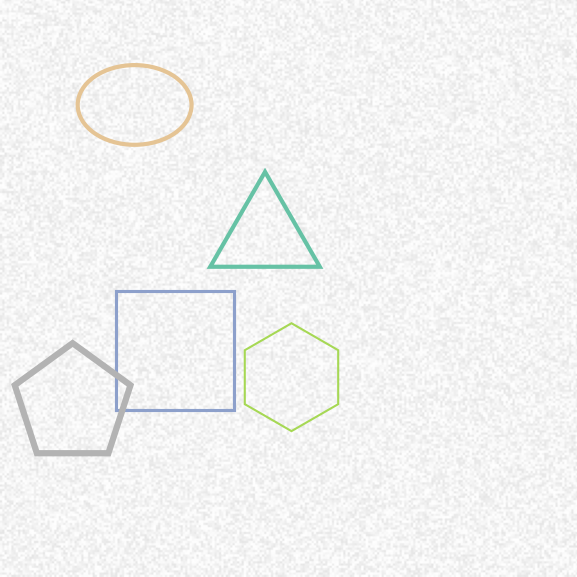[{"shape": "triangle", "thickness": 2, "radius": 0.55, "center": [0.459, 0.592]}, {"shape": "square", "thickness": 1.5, "radius": 0.51, "center": [0.303, 0.392]}, {"shape": "hexagon", "thickness": 1, "radius": 0.47, "center": [0.505, 0.346]}, {"shape": "oval", "thickness": 2, "radius": 0.49, "center": [0.233, 0.817]}, {"shape": "pentagon", "thickness": 3, "radius": 0.53, "center": [0.126, 0.3]}]